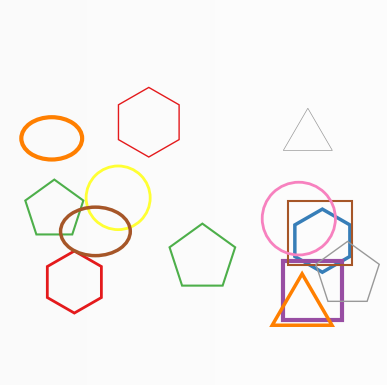[{"shape": "hexagon", "thickness": 1, "radius": 0.45, "center": [0.384, 0.683]}, {"shape": "hexagon", "thickness": 2, "radius": 0.4, "center": [0.192, 0.267]}, {"shape": "hexagon", "thickness": 2.5, "radius": 0.41, "center": [0.832, 0.375]}, {"shape": "pentagon", "thickness": 1.5, "radius": 0.39, "center": [0.14, 0.455]}, {"shape": "pentagon", "thickness": 1.5, "radius": 0.45, "center": [0.522, 0.33]}, {"shape": "square", "thickness": 3, "radius": 0.38, "center": [0.807, 0.245]}, {"shape": "triangle", "thickness": 2.5, "radius": 0.45, "center": [0.78, 0.2]}, {"shape": "oval", "thickness": 3, "radius": 0.39, "center": [0.134, 0.641]}, {"shape": "circle", "thickness": 2, "radius": 0.41, "center": [0.305, 0.486]}, {"shape": "square", "thickness": 1.5, "radius": 0.41, "center": [0.826, 0.394]}, {"shape": "oval", "thickness": 2.5, "radius": 0.45, "center": [0.246, 0.399]}, {"shape": "circle", "thickness": 2, "radius": 0.47, "center": [0.771, 0.432]}, {"shape": "triangle", "thickness": 0.5, "radius": 0.37, "center": [0.794, 0.646]}, {"shape": "pentagon", "thickness": 1, "radius": 0.43, "center": [0.897, 0.287]}]